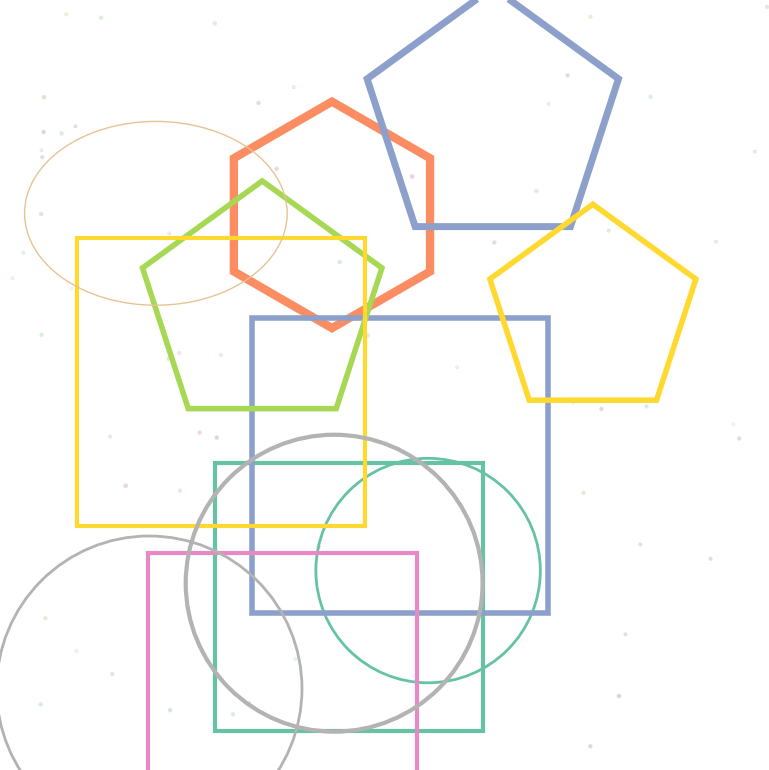[{"shape": "circle", "thickness": 1, "radius": 0.73, "center": [0.556, 0.259]}, {"shape": "square", "thickness": 1.5, "radius": 0.87, "center": [0.453, 0.225]}, {"shape": "hexagon", "thickness": 3, "radius": 0.74, "center": [0.431, 0.721]}, {"shape": "square", "thickness": 2, "radius": 0.96, "center": [0.519, 0.395]}, {"shape": "pentagon", "thickness": 2.5, "radius": 0.86, "center": [0.64, 0.845]}, {"shape": "square", "thickness": 1.5, "radius": 0.87, "center": [0.367, 0.107]}, {"shape": "pentagon", "thickness": 2, "radius": 0.82, "center": [0.341, 0.602]}, {"shape": "square", "thickness": 1.5, "radius": 0.93, "center": [0.287, 0.504]}, {"shape": "pentagon", "thickness": 2, "radius": 0.7, "center": [0.77, 0.594]}, {"shape": "oval", "thickness": 0.5, "radius": 0.85, "center": [0.202, 0.723]}, {"shape": "circle", "thickness": 1, "radius": 0.99, "center": [0.194, 0.106]}, {"shape": "circle", "thickness": 1.5, "radius": 0.96, "center": [0.434, 0.243]}]